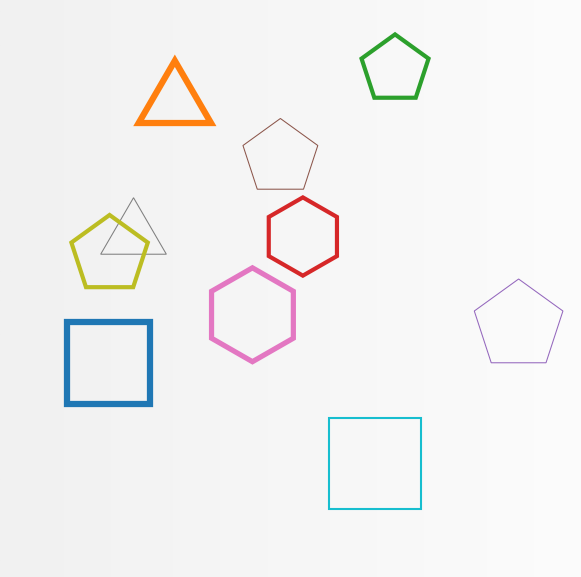[{"shape": "square", "thickness": 3, "radius": 0.35, "center": [0.186, 0.371]}, {"shape": "triangle", "thickness": 3, "radius": 0.36, "center": [0.301, 0.822]}, {"shape": "pentagon", "thickness": 2, "radius": 0.3, "center": [0.68, 0.879]}, {"shape": "hexagon", "thickness": 2, "radius": 0.34, "center": [0.521, 0.59]}, {"shape": "pentagon", "thickness": 0.5, "radius": 0.4, "center": [0.892, 0.436]}, {"shape": "pentagon", "thickness": 0.5, "radius": 0.34, "center": [0.482, 0.726]}, {"shape": "hexagon", "thickness": 2.5, "radius": 0.41, "center": [0.434, 0.454]}, {"shape": "triangle", "thickness": 0.5, "radius": 0.33, "center": [0.23, 0.592]}, {"shape": "pentagon", "thickness": 2, "radius": 0.35, "center": [0.189, 0.558]}, {"shape": "square", "thickness": 1, "radius": 0.39, "center": [0.645, 0.196]}]